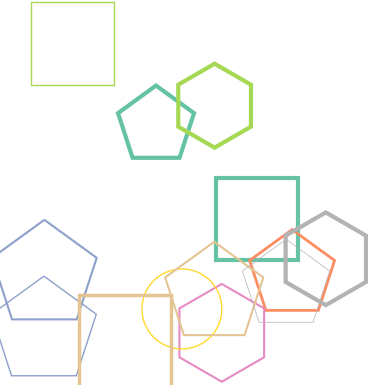[{"shape": "square", "thickness": 3, "radius": 0.53, "center": [0.667, 0.431]}, {"shape": "pentagon", "thickness": 3, "radius": 0.52, "center": [0.405, 0.674]}, {"shape": "pentagon", "thickness": 2, "radius": 0.58, "center": [0.759, 0.288]}, {"shape": "pentagon", "thickness": 1, "radius": 0.71, "center": [0.114, 0.14]}, {"shape": "pentagon", "thickness": 1.5, "radius": 0.71, "center": [0.115, 0.286]}, {"shape": "hexagon", "thickness": 1.5, "radius": 0.63, "center": [0.576, 0.136]}, {"shape": "square", "thickness": 1, "radius": 0.54, "center": [0.188, 0.887]}, {"shape": "hexagon", "thickness": 3, "radius": 0.55, "center": [0.557, 0.726]}, {"shape": "circle", "thickness": 1, "radius": 0.52, "center": [0.473, 0.198]}, {"shape": "square", "thickness": 2.5, "radius": 0.6, "center": [0.325, 0.113]}, {"shape": "pentagon", "thickness": 1.5, "radius": 0.67, "center": [0.556, 0.238]}, {"shape": "pentagon", "thickness": 0.5, "radius": 0.6, "center": [0.743, 0.259]}, {"shape": "hexagon", "thickness": 3, "radius": 0.6, "center": [0.846, 0.328]}]